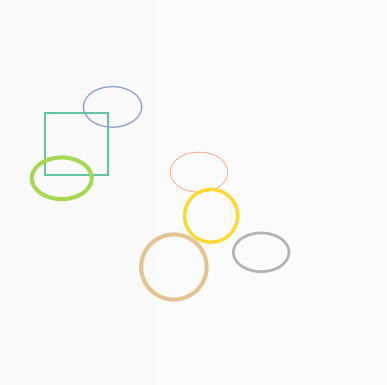[{"shape": "square", "thickness": 1.5, "radius": 0.4, "center": [0.198, 0.626]}, {"shape": "oval", "thickness": 0.5, "radius": 0.37, "center": [0.514, 0.553]}, {"shape": "oval", "thickness": 1, "radius": 0.38, "center": [0.29, 0.722]}, {"shape": "oval", "thickness": 3, "radius": 0.39, "center": [0.159, 0.537]}, {"shape": "circle", "thickness": 2.5, "radius": 0.34, "center": [0.545, 0.44]}, {"shape": "circle", "thickness": 3, "radius": 0.42, "center": [0.449, 0.306]}, {"shape": "oval", "thickness": 2, "radius": 0.36, "center": [0.674, 0.345]}]